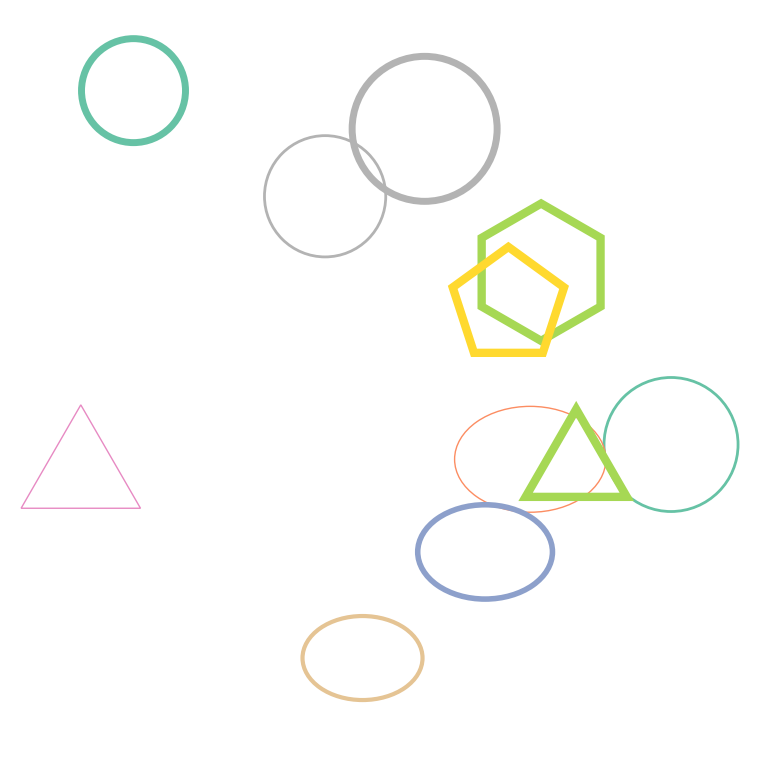[{"shape": "circle", "thickness": 1, "radius": 0.44, "center": [0.871, 0.423]}, {"shape": "circle", "thickness": 2.5, "radius": 0.34, "center": [0.173, 0.882]}, {"shape": "oval", "thickness": 0.5, "radius": 0.49, "center": [0.689, 0.404]}, {"shape": "oval", "thickness": 2, "radius": 0.44, "center": [0.63, 0.283]}, {"shape": "triangle", "thickness": 0.5, "radius": 0.45, "center": [0.105, 0.385]}, {"shape": "hexagon", "thickness": 3, "radius": 0.45, "center": [0.703, 0.647]}, {"shape": "triangle", "thickness": 3, "radius": 0.38, "center": [0.748, 0.393]}, {"shape": "pentagon", "thickness": 3, "radius": 0.38, "center": [0.66, 0.603]}, {"shape": "oval", "thickness": 1.5, "radius": 0.39, "center": [0.471, 0.145]}, {"shape": "circle", "thickness": 1, "radius": 0.39, "center": [0.422, 0.745]}, {"shape": "circle", "thickness": 2.5, "radius": 0.47, "center": [0.551, 0.833]}]